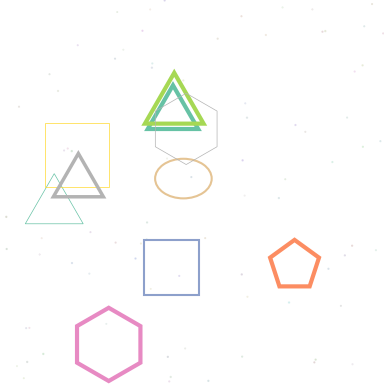[{"shape": "triangle", "thickness": 3, "radius": 0.38, "center": [0.449, 0.703]}, {"shape": "triangle", "thickness": 0.5, "radius": 0.43, "center": [0.141, 0.462]}, {"shape": "pentagon", "thickness": 3, "radius": 0.33, "center": [0.765, 0.31]}, {"shape": "square", "thickness": 1.5, "radius": 0.36, "center": [0.444, 0.304]}, {"shape": "hexagon", "thickness": 3, "radius": 0.48, "center": [0.282, 0.105]}, {"shape": "triangle", "thickness": 3, "radius": 0.44, "center": [0.453, 0.723]}, {"shape": "square", "thickness": 0.5, "radius": 0.42, "center": [0.2, 0.598]}, {"shape": "oval", "thickness": 1.5, "radius": 0.37, "center": [0.476, 0.536]}, {"shape": "hexagon", "thickness": 0.5, "radius": 0.46, "center": [0.484, 0.665]}, {"shape": "triangle", "thickness": 2.5, "radius": 0.37, "center": [0.204, 0.526]}]